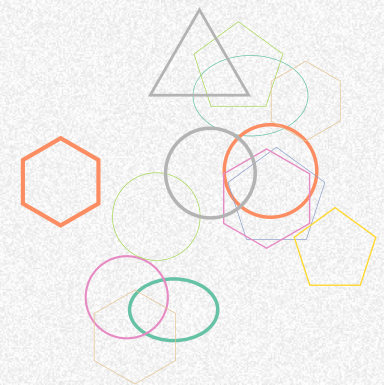[{"shape": "oval", "thickness": 2.5, "radius": 0.57, "center": [0.451, 0.195]}, {"shape": "oval", "thickness": 0.5, "radius": 0.75, "center": [0.651, 0.751]}, {"shape": "hexagon", "thickness": 3, "radius": 0.57, "center": [0.158, 0.528]}, {"shape": "circle", "thickness": 2.5, "radius": 0.6, "center": [0.703, 0.556]}, {"shape": "pentagon", "thickness": 0.5, "radius": 0.66, "center": [0.718, 0.485]}, {"shape": "hexagon", "thickness": 1, "radius": 0.64, "center": [0.693, 0.484]}, {"shape": "circle", "thickness": 1.5, "radius": 0.53, "center": [0.329, 0.228]}, {"shape": "circle", "thickness": 0.5, "radius": 0.57, "center": [0.406, 0.437]}, {"shape": "pentagon", "thickness": 0.5, "radius": 0.61, "center": [0.619, 0.822]}, {"shape": "pentagon", "thickness": 1, "radius": 0.56, "center": [0.87, 0.349]}, {"shape": "hexagon", "thickness": 0.5, "radius": 0.61, "center": [0.35, 0.125]}, {"shape": "hexagon", "thickness": 0.5, "radius": 0.52, "center": [0.794, 0.738]}, {"shape": "circle", "thickness": 2.5, "radius": 0.58, "center": [0.546, 0.55]}, {"shape": "triangle", "thickness": 2, "radius": 0.74, "center": [0.518, 0.827]}]